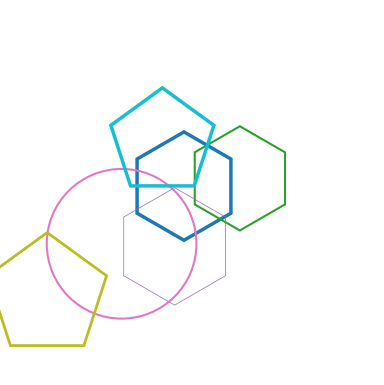[{"shape": "hexagon", "thickness": 2.5, "radius": 0.7, "center": [0.478, 0.517]}, {"shape": "hexagon", "thickness": 1.5, "radius": 0.68, "center": [0.623, 0.537]}, {"shape": "hexagon", "thickness": 0.5, "radius": 0.76, "center": [0.454, 0.36]}, {"shape": "circle", "thickness": 1.5, "radius": 0.97, "center": [0.316, 0.367]}, {"shape": "pentagon", "thickness": 2, "radius": 0.81, "center": [0.123, 0.234]}, {"shape": "pentagon", "thickness": 2.5, "radius": 0.7, "center": [0.422, 0.631]}]